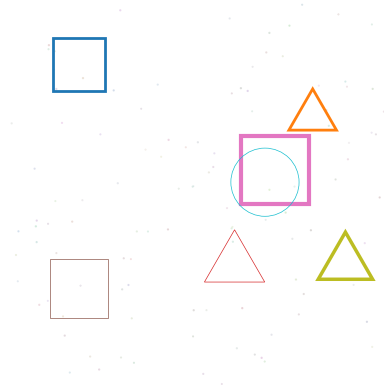[{"shape": "square", "thickness": 2, "radius": 0.34, "center": [0.204, 0.833]}, {"shape": "triangle", "thickness": 2, "radius": 0.36, "center": [0.812, 0.698]}, {"shape": "triangle", "thickness": 0.5, "radius": 0.45, "center": [0.609, 0.313]}, {"shape": "square", "thickness": 0.5, "radius": 0.38, "center": [0.205, 0.25]}, {"shape": "square", "thickness": 3, "radius": 0.44, "center": [0.715, 0.558]}, {"shape": "triangle", "thickness": 2.5, "radius": 0.41, "center": [0.897, 0.315]}, {"shape": "circle", "thickness": 0.5, "radius": 0.44, "center": [0.688, 0.527]}]